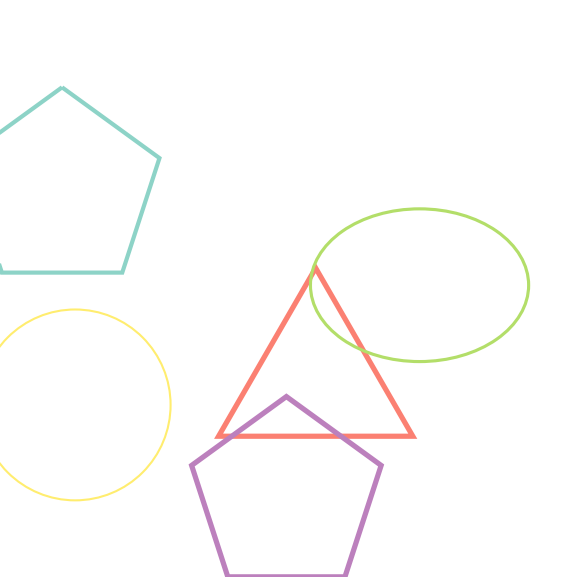[{"shape": "pentagon", "thickness": 2, "radius": 0.89, "center": [0.107, 0.671]}, {"shape": "triangle", "thickness": 2.5, "radius": 0.97, "center": [0.547, 0.341]}, {"shape": "oval", "thickness": 1.5, "radius": 0.94, "center": [0.726, 0.505]}, {"shape": "pentagon", "thickness": 2.5, "radius": 0.86, "center": [0.496, 0.14]}, {"shape": "circle", "thickness": 1, "radius": 0.83, "center": [0.13, 0.298]}]